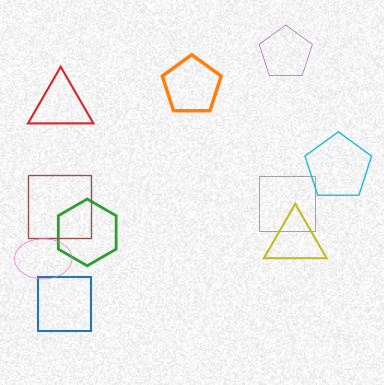[{"shape": "square", "thickness": 1.5, "radius": 0.35, "center": [0.168, 0.211]}, {"shape": "pentagon", "thickness": 2.5, "radius": 0.4, "center": [0.498, 0.777]}, {"shape": "hexagon", "thickness": 2, "radius": 0.43, "center": [0.227, 0.396]}, {"shape": "triangle", "thickness": 1.5, "radius": 0.49, "center": [0.158, 0.729]}, {"shape": "pentagon", "thickness": 0.5, "radius": 0.36, "center": [0.742, 0.862]}, {"shape": "square", "thickness": 1, "radius": 0.41, "center": [0.154, 0.463]}, {"shape": "oval", "thickness": 0.5, "radius": 0.37, "center": [0.112, 0.328]}, {"shape": "square", "thickness": 0.5, "radius": 0.36, "center": [0.745, 0.471]}, {"shape": "triangle", "thickness": 1.5, "radius": 0.47, "center": [0.767, 0.376]}, {"shape": "pentagon", "thickness": 1, "radius": 0.45, "center": [0.879, 0.567]}]